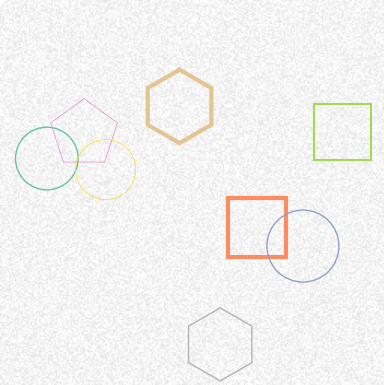[{"shape": "circle", "thickness": 1, "radius": 0.41, "center": [0.122, 0.588]}, {"shape": "square", "thickness": 3, "radius": 0.38, "center": [0.667, 0.409]}, {"shape": "circle", "thickness": 1, "radius": 0.47, "center": [0.787, 0.361]}, {"shape": "pentagon", "thickness": 0.5, "radius": 0.46, "center": [0.218, 0.653]}, {"shape": "square", "thickness": 1.5, "radius": 0.37, "center": [0.89, 0.658]}, {"shape": "circle", "thickness": 0.5, "radius": 0.39, "center": [0.275, 0.559]}, {"shape": "hexagon", "thickness": 3, "radius": 0.48, "center": [0.466, 0.724]}, {"shape": "hexagon", "thickness": 1, "radius": 0.47, "center": [0.572, 0.105]}]